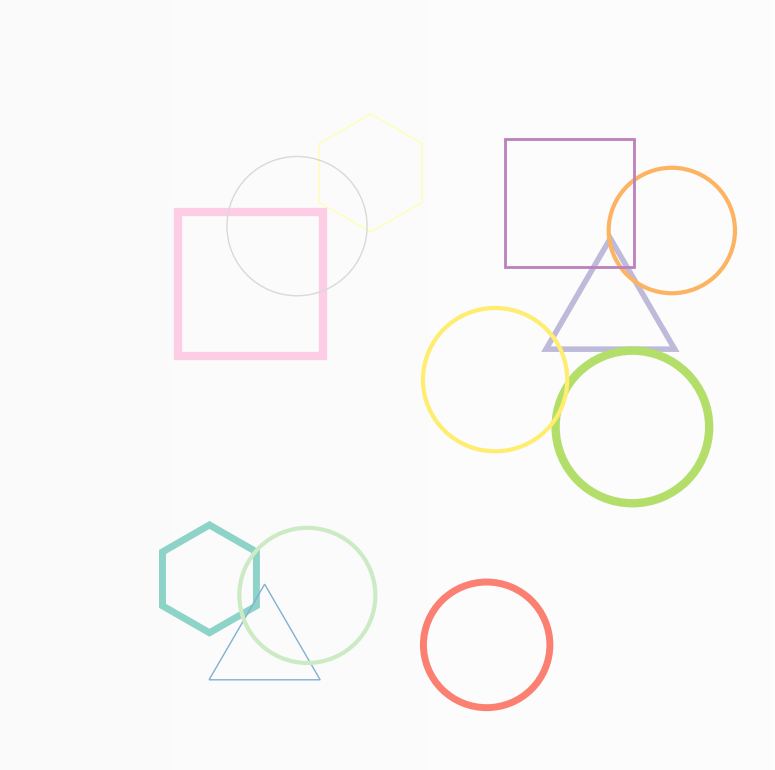[{"shape": "hexagon", "thickness": 2.5, "radius": 0.35, "center": [0.27, 0.248]}, {"shape": "hexagon", "thickness": 0.5, "radius": 0.38, "center": [0.478, 0.775]}, {"shape": "triangle", "thickness": 2, "radius": 0.48, "center": [0.788, 0.594]}, {"shape": "circle", "thickness": 2.5, "radius": 0.41, "center": [0.628, 0.163]}, {"shape": "triangle", "thickness": 0.5, "radius": 0.41, "center": [0.341, 0.159]}, {"shape": "circle", "thickness": 1.5, "radius": 0.41, "center": [0.867, 0.701]}, {"shape": "circle", "thickness": 3, "radius": 0.5, "center": [0.816, 0.445]}, {"shape": "square", "thickness": 3, "radius": 0.47, "center": [0.324, 0.631]}, {"shape": "circle", "thickness": 0.5, "radius": 0.45, "center": [0.383, 0.706]}, {"shape": "square", "thickness": 1, "radius": 0.42, "center": [0.734, 0.736]}, {"shape": "circle", "thickness": 1.5, "radius": 0.44, "center": [0.397, 0.227]}, {"shape": "circle", "thickness": 1.5, "radius": 0.47, "center": [0.639, 0.507]}]